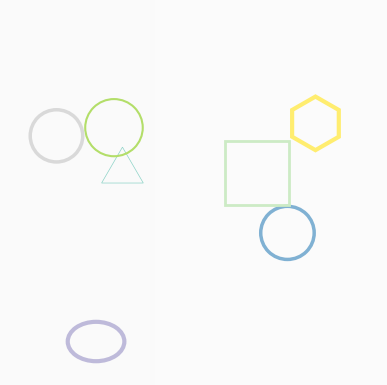[{"shape": "triangle", "thickness": 0.5, "radius": 0.31, "center": [0.316, 0.556]}, {"shape": "oval", "thickness": 3, "radius": 0.37, "center": [0.248, 0.113]}, {"shape": "circle", "thickness": 2.5, "radius": 0.34, "center": [0.742, 0.395]}, {"shape": "circle", "thickness": 1.5, "radius": 0.37, "center": [0.294, 0.668]}, {"shape": "circle", "thickness": 2.5, "radius": 0.34, "center": [0.146, 0.647]}, {"shape": "square", "thickness": 2, "radius": 0.42, "center": [0.663, 0.55]}, {"shape": "hexagon", "thickness": 3, "radius": 0.35, "center": [0.814, 0.68]}]